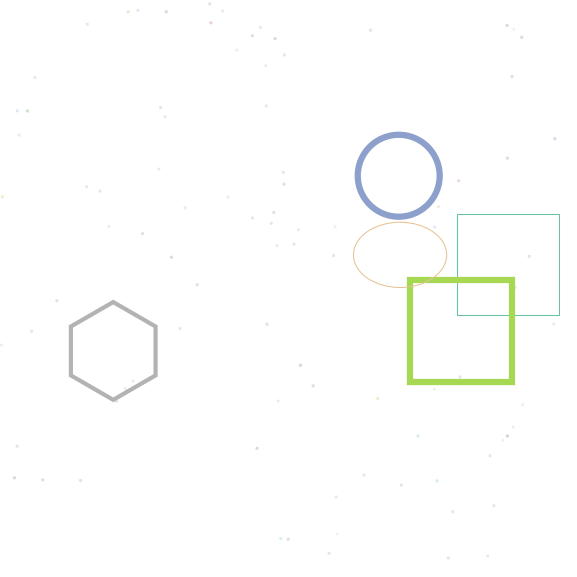[{"shape": "square", "thickness": 0.5, "radius": 0.44, "center": [0.88, 0.541]}, {"shape": "circle", "thickness": 3, "radius": 0.35, "center": [0.69, 0.695]}, {"shape": "square", "thickness": 3, "radius": 0.44, "center": [0.798, 0.427]}, {"shape": "oval", "thickness": 0.5, "radius": 0.4, "center": [0.693, 0.558]}, {"shape": "hexagon", "thickness": 2, "radius": 0.42, "center": [0.196, 0.391]}]